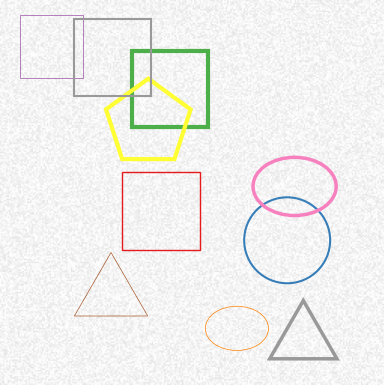[{"shape": "square", "thickness": 1, "radius": 0.51, "center": [0.419, 0.451]}, {"shape": "circle", "thickness": 1.5, "radius": 0.56, "center": [0.746, 0.376]}, {"shape": "square", "thickness": 3, "radius": 0.49, "center": [0.442, 0.769]}, {"shape": "square", "thickness": 0.5, "radius": 0.41, "center": [0.133, 0.879]}, {"shape": "oval", "thickness": 0.5, "radius": 0.41, "center": [0.615, 0.147]}, {"shape": "pentagon", "thickness": 3, "radius": 0.58, "center": [0.385, 0.68]}, {"shape": "triangle", "thickness": 0.5, "radius": 0.55, "center": [0.288, 0.234]}, {"shape": "oval", "thickness": 2.5, "radius": 0.54, "center": [0.765, 0.516]}, {"shape": "triangle", "thickness": 2.5, "radius": 0.5, "center": [0.788, 0.118]}, {"shape": "square", "thickness": 1.5, "radius": 0.5, "center": [0.291, 0.851]}]